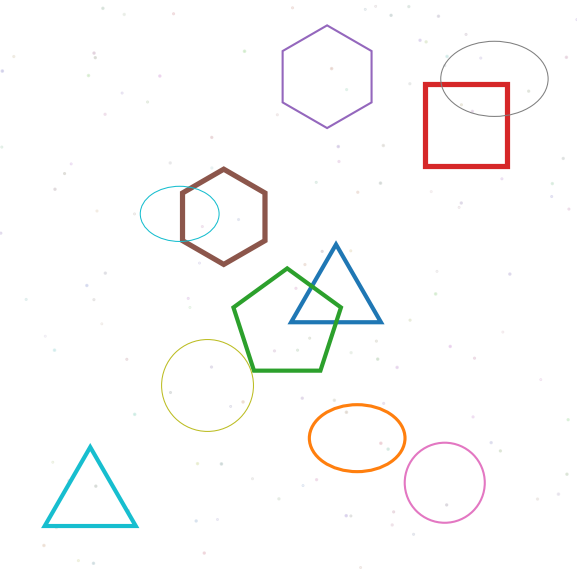[{"shape": "triangle", "thickness": 2, "radius": 0.45, "center": [0.582, 0.486]}, {"shape": "oval", "thickness": 1.5, "radius": 0.41, "center": [0.618, 0.24]}, {"shape": "pentagon", "thickness": 2, "radius": 0.49, "center": [0.497, 0.436]}, {"shape": "square", "thickness": 2.5, "radius": 0.36, "center": [0.807, 0.783]}, {"shape": "hexagon", "thickness": 1, "radius": 0.44, "center": [0.566, 0.866]}, {"shape": "hexagon", "thickness": 2.5, "radius": 0.41, "center": [0.387, 0.624]}, {"shape": "circle", "thickness": 1, "radius": 0.35, "center": [0.77, 0.163]}, {"shape": "oval", "thickness": 0.5, "radius": 0.46, "center": [0.856, 0.863]}, {"shape": "circle", "thickness": 0.5, "radius": 0.4, "center": [0.359, 0.332]}, {"shape": "oval", "thickness": 0.5, "radius": 0.34, "center": [0.311, 0.629]}, {"shape": "triangle", "thickness": 2, "radius": 0.46, "center": [0.156, 0.134]}]